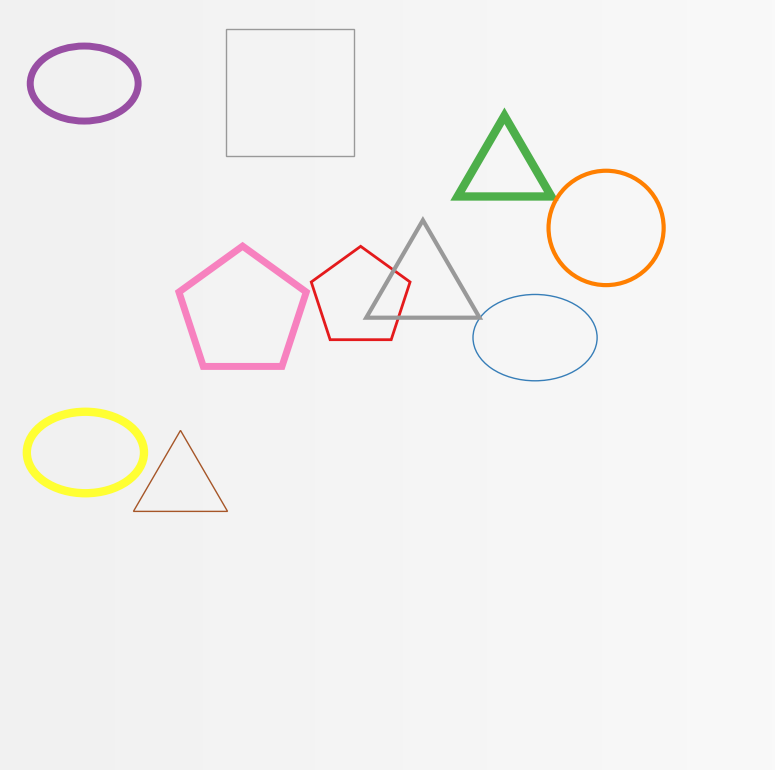[{"shape": "pentagon", "thickness": 1, "radius": 0.34, "center": [0.465, 0.613]}, {"shape": "oval", "thickness": 0.5, "radius": 0.4, "center": [0.69, 0.562]}, {"shape": "triangle", "thickness": 3, "radius": 0.35, "center": [0.651, 0.78]}, {"shape": "oval", "thickness": 2.5, "radius": 0.35, "center": [0.109, 0.891]}, {"shape": "circle", "thickness": 1.5, "radius": 0.37, "center": [0.782, 0.704]}, {"shape": "oval", "thickness": 3, "radius": 0.38, "center": [0.11, 0.412]}, {"shape": "triangle", "thickness": 0.5, "radius": 0.35, "center": [0.233, 0.371]}, {"shape": "pentagon", "thickness": 2.5, "radius": 0.43, "center": [0.313, 0.594]}, {"shape": "square", "thickness": 0.5, "radius": 0.41, "center": [0.374, 0.88]}, {"shape": "triangle", "thickness": 1.5, "radius": 0.42, "center": [0.546, 0.63]}]